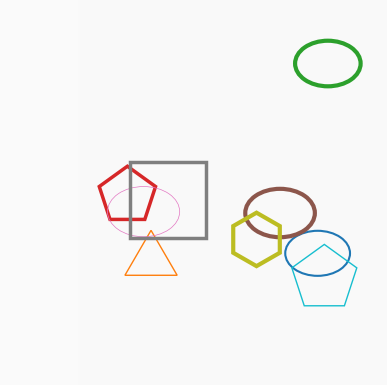[{"shape": "oval", "thickness": 1.5, "radius": 0.42, "center": [0.82, 0.342]}, {"shape": "triangle", "thickness": 1, "radius": 0.39, "center": [0.39, 0.324]}, {"shape": "oval", "thickness": 3, "radius": 0.42, "center": [0.846, 0.835]}, {"shape": "pentagon", "thickness": 2.5, "radius": 0.38, "center": [0.329, 0.492]}, {"shape": "oval", "thickness": 3, "radius": 0.45, "center": [0.723, 0.447]}, {"shape": "oval", "thickness": 0.5, "radius": 0.47, "center": [0.371, 0.45]}, {"shape": "square", "thickness": 2.5, "radius": 0.49, "center": [0.434, 0.481]}, {"shape": "hexagon", "thickness": 3, "radius": 0.35, "center": [0.662, 0.378]}, {"shape": "pentagon", "thickness": 1, "radius": 0.44, "center": [0.837, 0.277]}]